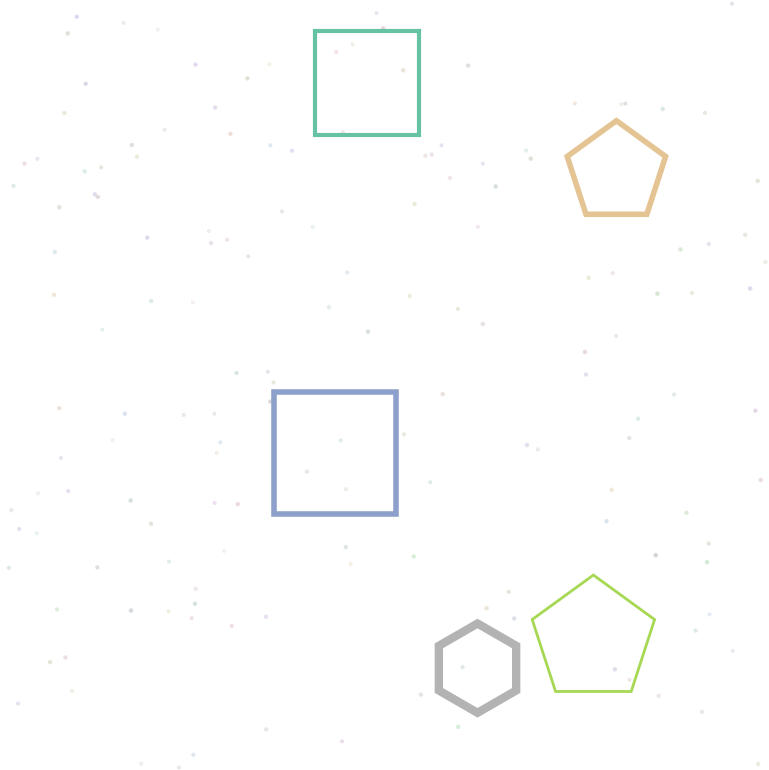[{"shape": "square", "thickness": 1.5, "radius": 0.34, "center": [0.476, 0.892]}, {"shape": "square", "thickness": 2, "radius": 0.39, "center": [0.435, 0.412]}, {"shape": "pentagon", "thickness": 1, "radius": 0.42, "center": [0.771, 0.17]}, {"shape": "pentagon", "thickness": 2, "radius": 0.34, "center": [0.801, 0.776]}, {"shape": "hexagon", "thickness": 3, "radius": 0.29, "center": [0.62, 0.132]}]